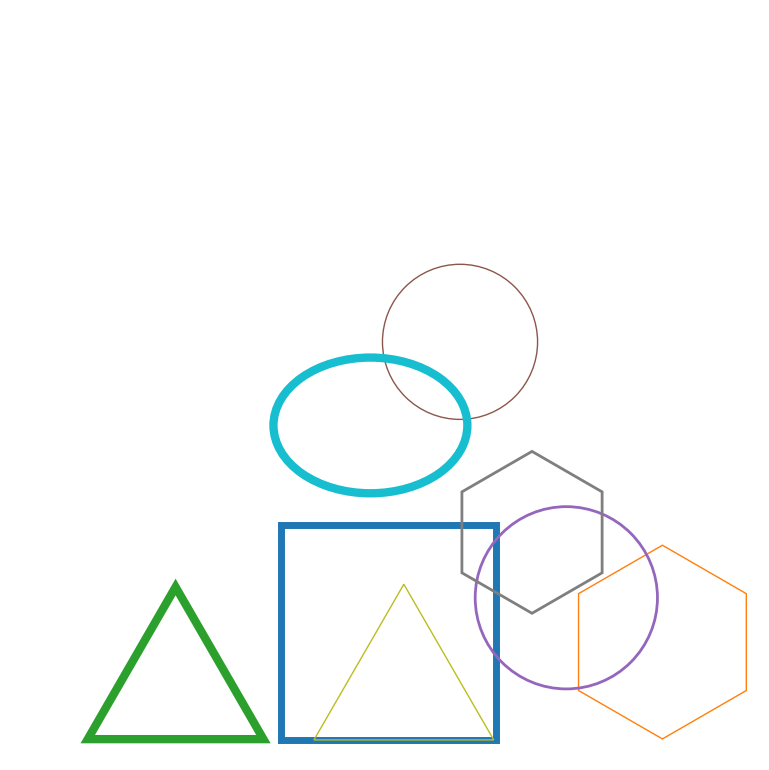[{"shape": "square", "thickness": 2.5, "radius": 0.7, "center": [0.505, 0.178]}, {"shape": "hexagon", "thickness": 0.5, "radius": 0.63, "center": [0.86, 0.166]}, {"shape": "triangle", "thickness": 3, "radius": 0.66, "center": [0.228, 0.106]}, {"shape": "circle", "thickness": 1, "radius": 0.59, "center": [0.735, 0.224]}, {"shape": "circle", "thickness": 0.5, "radius": 0.5, "center": [0.597, 0.556]}, {"shape": "hexagon", "thickness": 1, "radius": 0.53, "center": [0.691, 0.309]}, {"shape": "triangle", "thickness": 0.5, "radius": 0.67, "center": [0.524, 0.106]}, {"shape": "oval", "thickness": 3, "radius": 0.63, "center": [0.481, 0.447]}]